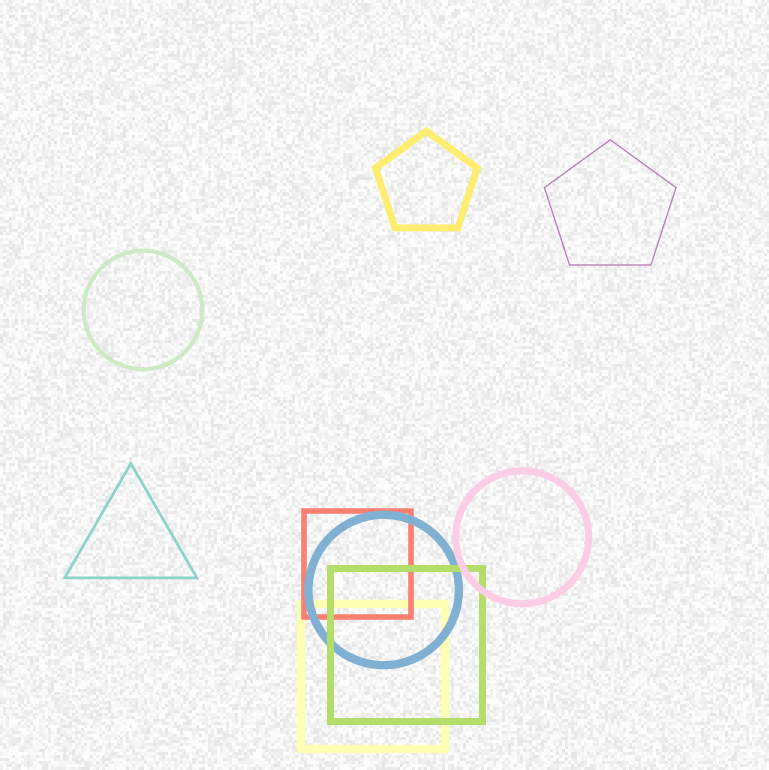[{"shape": "triangle", "thickness": 1, "radius": 0.5, "center": [0.17, 0.299]}, {"shape": "square", "thickness": 3, "radius": 0.47, "center": [0.484, 0.121]}, {"shape": "square", "thickness": 2, "radius": 0.34, "center": [0.464, 0.268]}, {"shape": "circle", "thickness": 3, "radius": 0.49, "center": [0.498, 0.234]}, {"shape": "square", "thickness": 2.5, "radius": 0.49, "center": [0.528, 0.163]}, {"shape": "circle", "thickness": 2.5, "radius": 0.43, "center": [0.678, 0.302]}, {"shape": "pentagon", "thickness": 0.5, "radius": 0.45, "center": [0.793, 0.729]}, {"shape": "circle", "thickness": 1.5, "radius": 0.38, "center": [0.186, 0.597]}, {"shape": "pentagon", "thickness": 2.5, "radius": 0.35, "center": [0.554, 0.76]}]